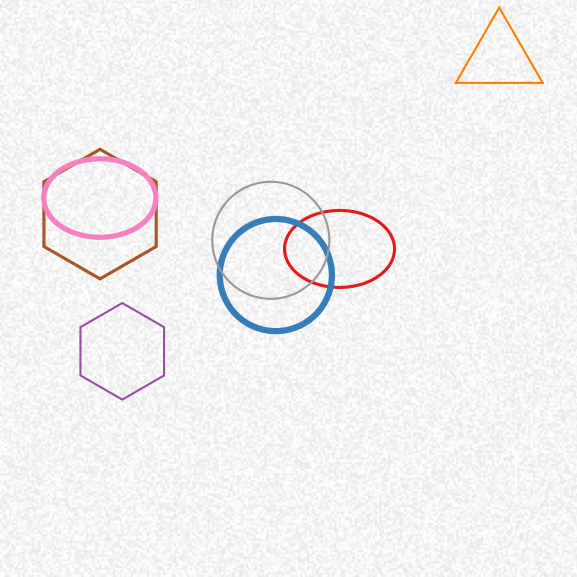[{"shape": "oval", "thickness": 1.5, "radius": 0.48, "center": [0.588, 0.568]}, {"shape": "circle", "thickness": 3, "radius": 0.49, "center": [0.478, 0.523]}, {"shape": "hexagon", "thickness": 1, "radius": 0.42, "center": [0.212, 0.391]}, {"shape": "triangle", "thickness": 1, "radius": 0.43, "center": [0.865, 0.899]}, {"shape": "hexagon", "thickness": 1.5, "radius": 0.56, "center": [0.173, 0.628]}, {"shape": "oval", "thickness": 2.5, "radius": 0.49, "center": [0.173, 0.656]}, {"shape": "circle", "thickness": 1, "radius": 0.51, "center": [0.469, 0.583]}]